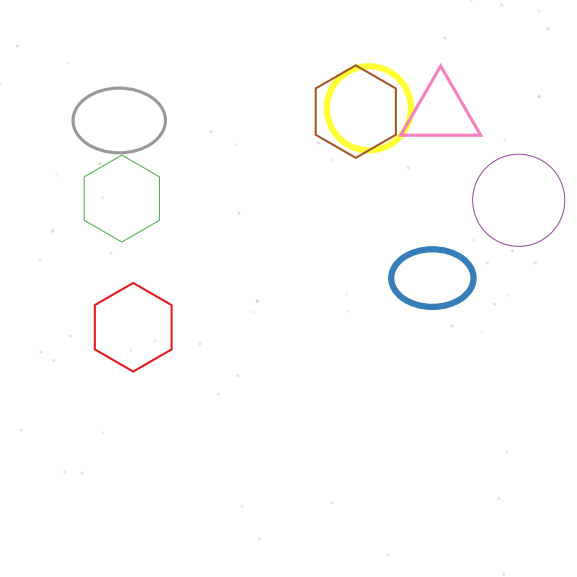[{"shape": "hexagon", "thickness": 1, "radius": 0.38, "center": [0.231, 0.432]}, {"shape": "oval", "thickness": 3, "radius": 0.36, "center": [0.749, 0.518]}, {"shape": "hexagon", "thickness": 0.5, "radius": 0.38, "center": [0.211, 0.655]}, {"shape": "circle", "thickness": 0.5, "radius": 0.4, "center": [0.898, 0.652]}, {"shape": "circle", "thickness": 3, "radius": 0.36, "center": [0.639, 0.812]}, {"shape": "hexagon", "thickness": 1, "radius": 0.4, "center": [0.616, 0.806]}, {"shape": "triangle", "thickness": 1.5, "radius": 0.4, "center": [0.763, 0.805]}, {"shape": "oval", "thickness": 1.5, "radius": 0.4, "center": [0.206, 0.791]}]